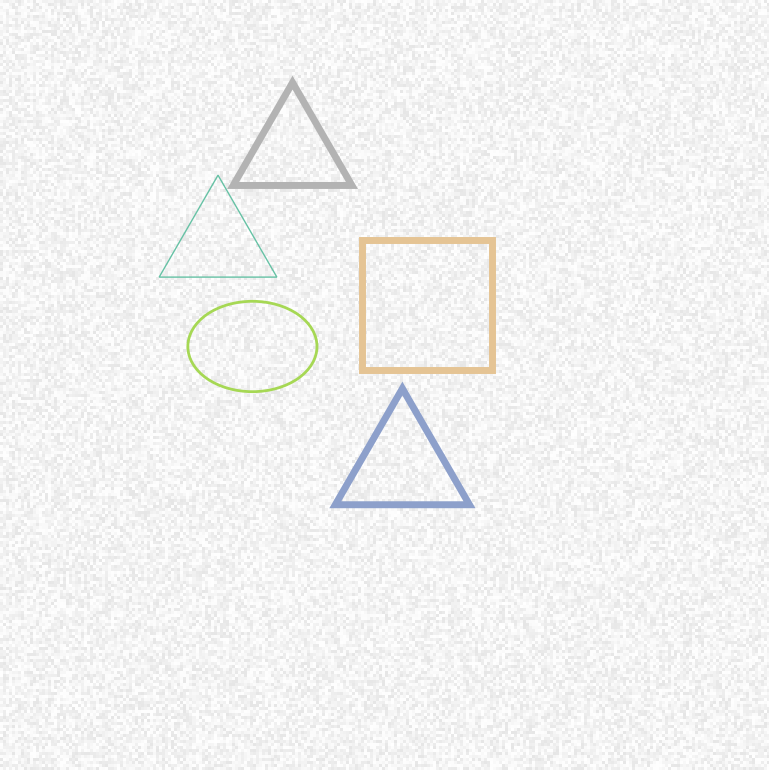[{"shape": "triangle", "thickness": 0.5, "radius": 0.44, "center": [0.283, 0.684]}, {"shape": "triangle", "thickness": 2.5, "radius": 0.5, "center": [0.523, 0.395]}, {"shape": "oval", "thickness": 1, "radius": 0.42, "center": [0.328, 0.55]}, {"shape": "square", "thickness": 2.5, "radius": 0.42, "center": [0.555, 0.604]}, {"shape": "triangle", "thickness": 2.5, "radius": 0.45, "center": [0.38, 0.804]}]